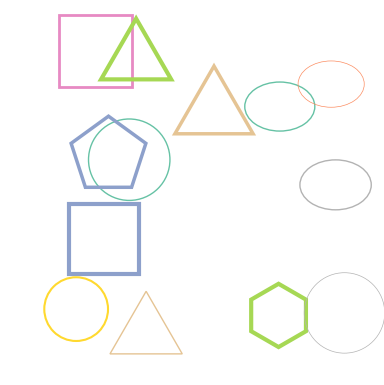[{"shape": "circle", "thickness": 1, "radius": 0.53, "center": [0.336, 0.585]}, {"shape": "oval", "thickness": 1, "radius": 0.45, "center": [0.727, 0.723]}, {"shape": "oval", "thickness": 0.5, "radius": 0.43, "center": [0.86, 0.782]}, {"shape": "pentagon", "thickness": 2.5, "radius": 0.51, "center": [0.282, 0.596]}, {"shape": "square", "thickness": 3, "radius": 0.45, "center": [0.271, 0.379]}, {"shape": "square", "thickness": 2, "radius": 0.47, "center": [0.249, 0.868]}, {"shape": "hexagon", "thickness": 3, "radius": 0.41, "center": [0.724, 0.181]}, {"shape": "triangle", "thickness": 3, "radius": 0.53, "center": [0.354, 0.846]}, {"shape": "circle", "thickness": 1.5, "radius": 0.41, "center": [0.198, 0.197]}, {"shape": "triangle", "thickness": 2.5, "radius": 0.59, "center": [0.556, 0.711]}, {"shape": "triangle", "thickness": 1, "radius": 0.54, "center": [0.38, 0.135]}, {"shape": "circle", "thickness": 0.5, "radius": 0.52, "center": [0.895, 0.187]}, {"shape": "oval", "thickness": 1, "radius": 0.46, "center": [0.872, 0.52]}]